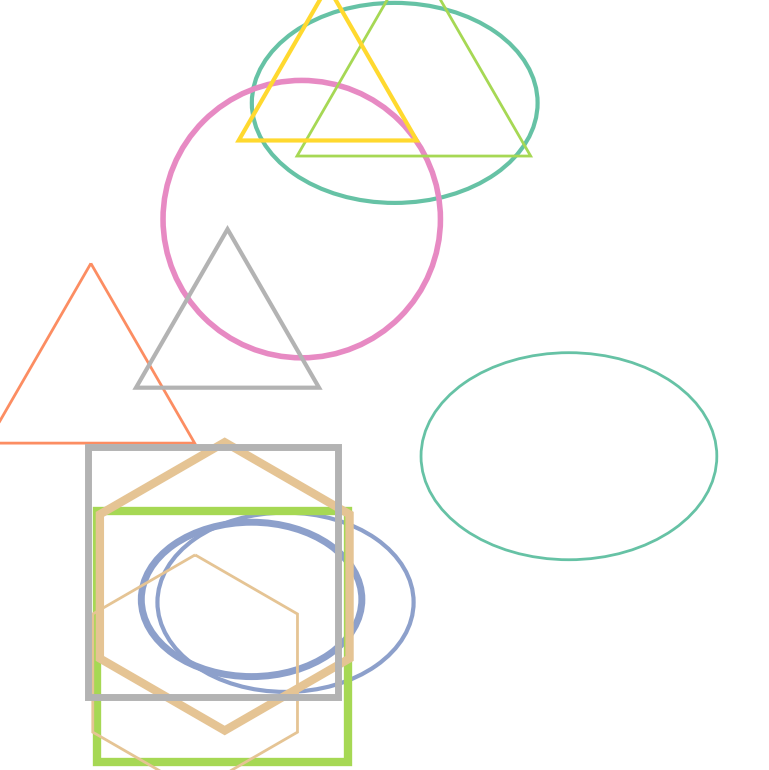[{"shape": "oval", "thickness": 1, "radius": 0.96, "center": [0.739, 0.408]}, {"shape": "oval", "thickness": 1.5, "radius": 0.93, "center": [0.513, 0.866]}, {"shape": "triangle", "thickness": 1, "radius": 0.78, "center": [0.118, 0.502]}, {"shape": "oval", "thickness": 2.5, "radius": 0.72, "center": [0.327, 0.222]}, {"shape": "oval", "thickness": 1.5, "radius": 0.83, "center": [0.371, 0.218]}, {"shape": "circle", "thickness": 2, "radius": 0.9, "center": [0.392, 0.715]}, {"shape": "square", "thickness": 3, "radius": 0.82, "center": [0.289, 0.173]}, {"shape": "triangle", "thickness": 1, "radius": 0.88, "center": [0.537, 0.885]}, {"shape": "triangle", "thickness": 1.5, "radius": 0.67, "center": [0.426, 0.884]}, {"shape": "hexagon", "thickness": 1, "radius": 0.77, "center": [0.253, 0.126]}, {"shape": "hexagon", "thickness": 3, "radius": 0.94, "center": [0.292, 0.238]}, {"shape": "square", "thickness": 2.5, "radius": 0.81, "center": [0.277, 0.257]}, {"shape": "triangle", "thickness": 1.5, "radius": 0.69, "center": [0.295, 0.565]}]